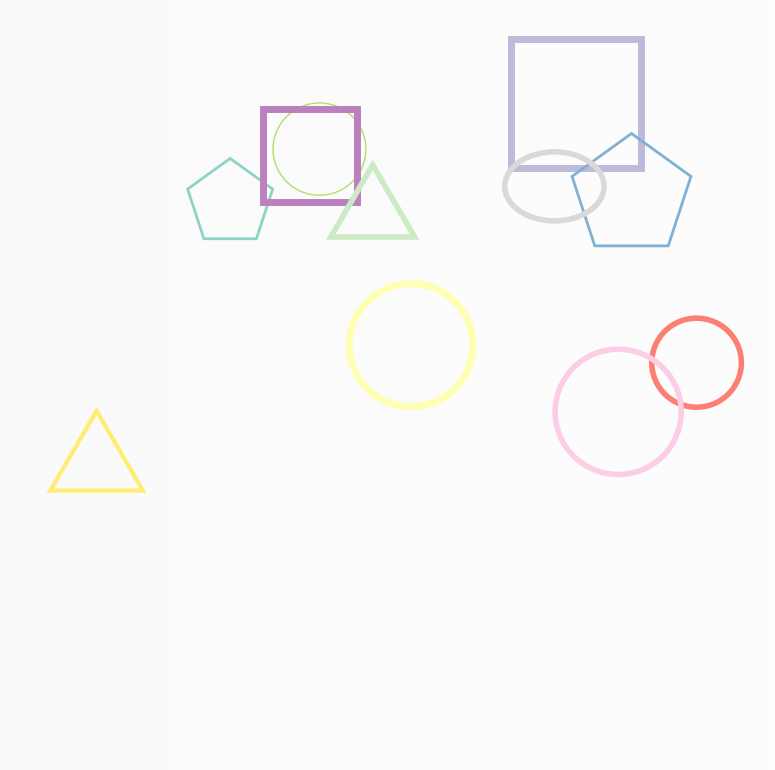[{"shape": "pentagon", "thickness": 1, "radius": 0.29, "center": [0.297, 0.737]}, {"shape": "circle", "thickness": 2.5, "radius": 0.4, "center": [0.53, 0.552]}, {"shape": "square", "thickness": 2.5, "radius": 0.42, "center": [0.743, 0.865]}, {"shape": "circle", "thickness": 2, "radius": 0.29, "center": [0.899, 0.529]}, {"shape": "pentagon", "thickness": 1, "radius": 0.4, "center": [0.815, 0.746]}, {"shape": "circle", "thickness": 0.5, "radius": 0.3, "center": [0.412, 0.806]}, {"shape": "circle", "thickness": 2, "radius": 0.41, "center": [0.798, 0.465]}, {"shape": "oval", "thickness": 2, "radius": 0.32, "center": [0.715, 0.758]}, {"shape": "square", "thickness": 2.5, "radius": 0.3, "center": [0.4, 0.798]}, {"shape": "triangle", "thickness": 2, "radius": 0.31, "center": [0.481, 0.723]}, {"shape": "triangle", "thickness": 1.5, "radius": 0.35, "center": [0.125, 0.397]}]